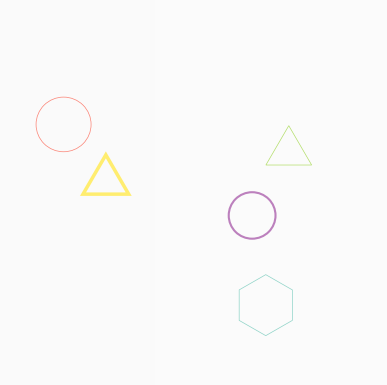[{"shape": "hexagon", "thickness": 0.5, "radius": 0.4, "center": [0.686, 0.207]}, {"shape": "circle", "thickness": 0.5, "radius": 0.35, "center": [0.164, 0.677]}, {"shape": "triangle", "thickness": 0.5, "radius": 0.34, "center": [0.745, 0.605]}, {"shape": "circle", "thickness": 1.5, "radius": 0.3, "center": [0.651, 0.44]}, {"shape": "triangle", "thickness": 2.5, "radius": 0.34, "center": [0.273, 0.53]}]